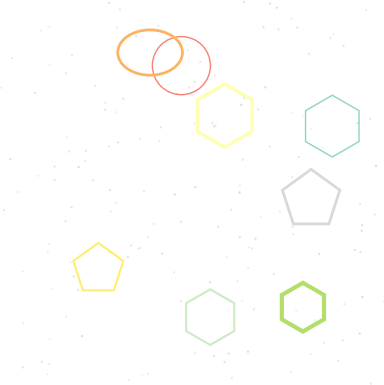[{"shape": "hexagon", "thickness": 1, "radius": 0.4, "center": [0.863, 0.672]}, {"shape": "hexagon", "thickness": 2.5, "radius": 0.41, "center": [0.584, 0.7]}, {"shape": "circle", "thickness": 1, "radius": 0.38, "center": [0.471, 0.83]}, {"shape": "oval", "thickness": 2, "radius": 0.42, "center": [0.39, 0.863]}, {"shape": "hexagon", "thickness": 3, "radius": 0.32, "center": [0.787, 0.202]}, {"shape": "pentagon", "thickness": 2, "radius": 0.39, "center": [0.808, 0.482]}, {"shape": "hexagon", "thickness": 1.5, "radius": 0.36, "center": [0.546, 0.176]}, {"shape": "pentagon", "thickness": 1.5, "radius": 0.34, "center": [0.255, 0.301]}]